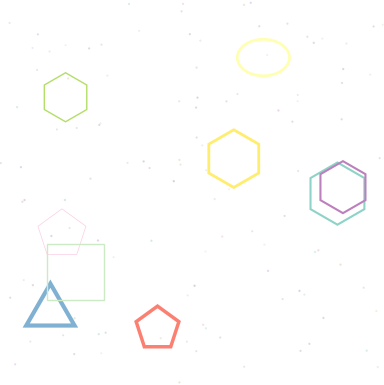[{"shape": "hexagon", "thickness": 1.5, "radius": 0.4, "center": [0.876, 0.497]}, {"shape": "oval", "thickness": 2, "radius": 0.34, "center": [0.684, 0.85]}, {"shape": "pentagon", "thickness": 2.5, "radius": 0.29, "center": [0.409, 0.147]}, {"shape": "triangle", "thickness": 3, "radius": 0.36, "center": [0.131, 0.191]}, {"shape": "hexagon", "thickness": 1, "radius": 0.32, "center": [0.17, 0.747]}, {"shape": "pentagon", "thickness": 0.5, "radius": 0.33, "center": [0.161, 0.392]}, {"shape": "hexagon", "thickness": 1.5, "radius": 0.34, "center": [0.891, 0.514]}, {"shape": "square", "thickness": 1, "radius": 0.37, "center": [0.196, 0.293]}, {"shape": "hexagon", "thickness": 2, "radius": 0.37, "center": [0.607, 0.588]}]